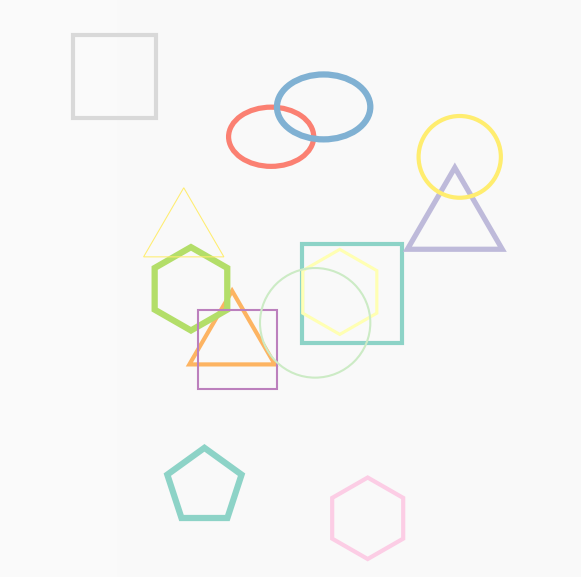[{"shape": "square", "thickness": 2, "radius": 0.43, "center": [0.605, 0.491]}, {"shape": "pentagon", "thickness": 3, "radius": 0.34, "center": [0.352, 0.156]}, {"shape": "hexagon", "thickness": 1.5, "radius": 0.37, "center": [0.585, 0.494]}, {"shape": "triangle", "thickness": 2.5, "radius": 0.47, "center": [0.782, 0.615]}, {"shape": "oval", "thickness": 2.5, "radius": 0.37, "center": [0.466, 0.762]}, {"shape": "oval", "thickness": 3, "radius": 0.4, "center": [0.557, 0.814]}, {"shape": "triangle", "thickness": 2, "radius": 0.42, "center": [0.399, 0.411]}, {"shape": "hexagon", "thickness": 3, "radius": 0.36, "center": [0.329, 0.499]}, {"shape": "hexagon", "thickness": 2, "radius": 0.35, "center": [0.633, 0.102]}, {"shape": "square", "thickness": 2, "radius": 0.36, "center": [0.197, 0.867]}, {"shape": "square", "thickness": 1, "radius": 0.34, "center": [0.409, 0.394]}, {"shape": "circle", "thickness": 1, "radius": 0.47, "center": [0.542, 0.44]}, {"shape": "triangle", "thickness": 0.5, "radius": 0.4, "center": [0.316, 0.594]}, {"shape": "circle", "thickness": 2, "radius": 0.35, "center": [0.791, 0.727]}]